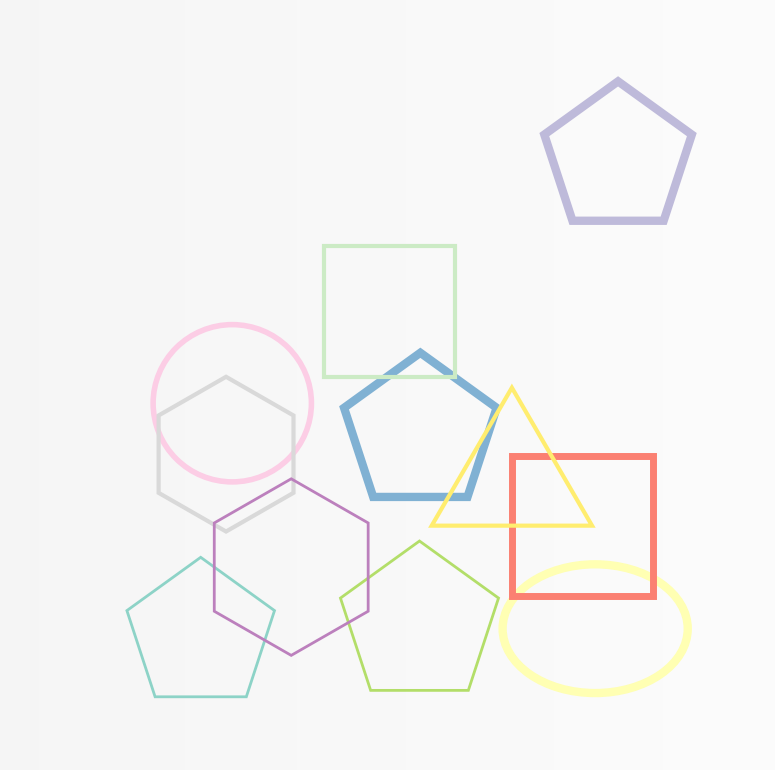[{"shape": "pentagon", "thickness": 1, "radius": 0.5, "center": [0.259, 0.176]}, {"shape": "oval", "thickness": 3, "radius": 0.6, "center": [0.768, 0.184]}, {"shape": "pentagon", "thickness": 3, "radius": 0.5, "center": [0.798, 0.794]}, {"shape": "square", "thickness": 2.5, "radius": 0.46, "center": [0.751, 0.317]}, {"shape": "pentagon", "thickness": 3, "radius": 0.52, "center": [0.542, 0.438]}, {"shape": "pentagon", "thickness": 1, "radius": 0.54, "center": [0.541, 0.19]}, {"shape": "circle", "thickness": 2, "radius": 0.51, "center": [0.3, 0.476]}, {"shape": "hexagon", "thickness": 1.5, "radius": 0.5, "center": [0.292, 0.41]}, {"shape": "hexagon", "thickness": 1, "radius": 0.57, "center": [0.376, 0.264]}, {"shape": "square", "thickness": 1.5, "radius": 0.42, "center": [0.502, 0.595]}, {"shape": "triangle", "thickness": 1.5, "radius": 0.6, "center": [0.66, 0.377]}]